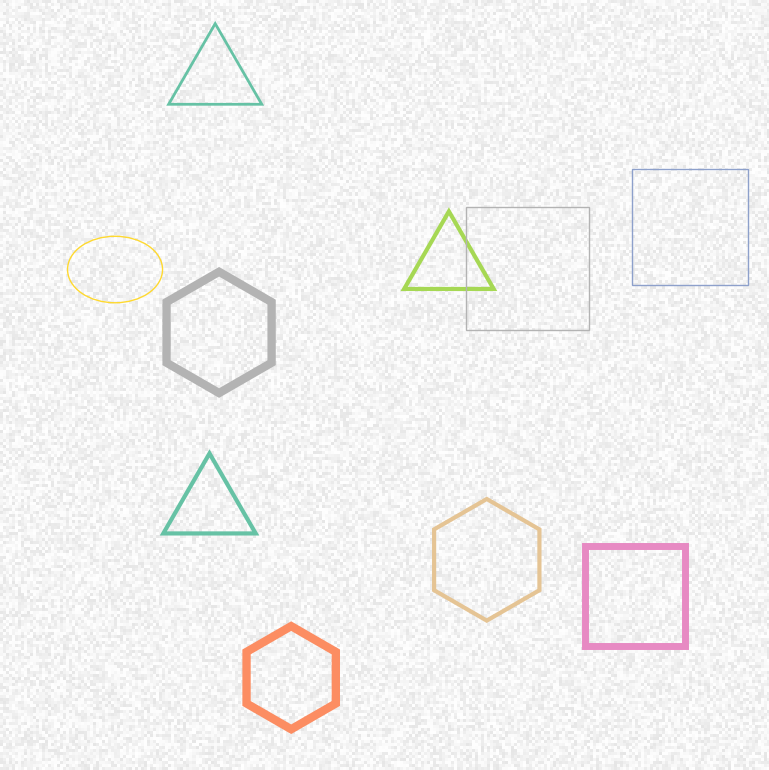[{"shape": "triangle", "thickness": 1.5, "radius": 0.35, "center": [0.272, 0.342]}, {"shape": "triangle", "thickness": 1, "radius": 0.35, "center": [0.279, 0.899]}, {"shape": "hexagon", "thickness": 3, "radius": 0.33, "center": [0.378, 0.12]}, {"shape": "square", "thickness": 0.5, "radius": 0.38, "center": [0.896, 0.705]}, {"shape": "square", "thickness": 2.5, "radius": 0.32, "center": [0.825, 0.226]}, {"shape": "triangle", "thickness": 1.5, "radius": 0.34, "center": [0.583, 0.658]}, {"shape": "oval", "thickness": 0.5, "radius": 0.31, "center": [0.149, 0.65]}, {"shape": "hexagon", "thickness": 1.5, "radius": 0.39, "center": [0.632, 0.273]}, {"shape": "square", "thickness": 0.5, "radius": 0.4, "center": [0.685, 0.651]}, {"shape": "hexagon", "thickness": 3, "radius": 0.39, "center": [0.285, 0.568]}]